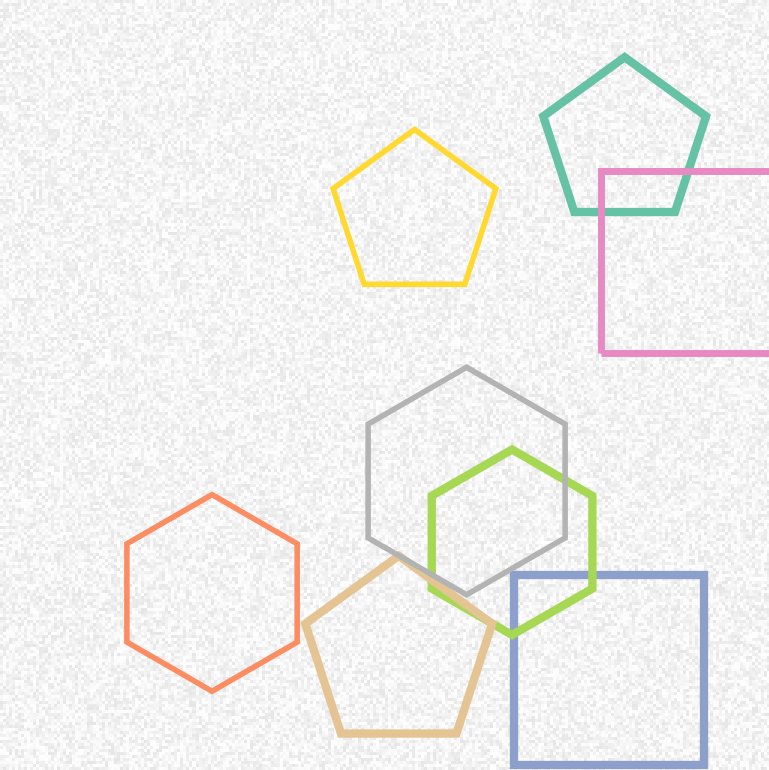[{"shape": "pentagon", "thickness": 3, "radius": 0.56, "center": [0.811, 0.815]}, {"shape": "hexagon", "thickness": 2, "radius": 0.64, "center": [0.275, 0.23]}, {"shape": "square", "thickness": 3, "radius": 0.61, "center": [0.791, 0.13]}, {"shape": "square", "thickness": 2.5, "radius": 0.59, "center": [0.899, 0.66]}, {"shape": "hexagon", "thickness": 3, "radius": 0.6, "center": [0.665, 0.296]}, {"shape": "pentagon", "thickness": 2, "radius": 0.56, "center": [0.538, 0.721]}, {"shape": "pentagon", "thickness": 3, "radius": 0.64, "center": [0.518, 0.151]}, {"shape": "hexagon", "thickness": 2, "radius": 0.74, "center": [0.606, 0.375]}]